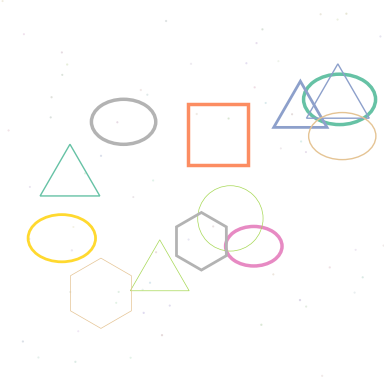[{"shape": "triangle", "thickness": 1, "radius": 0.45, "center": [0.182, 0.536]}, {"shape": "oval", "thickness": 2.5, "radius": 0.47, "center": [0.882, 0.742]}, {"shape": "square", "thickness": 2.5, "radius": 0.4, "center": [0.566, 0.651]}, {"shape": "triangle", "thickness": 2, "radius": 0.4, "center": [0.78, 0.709]}, {"shape": "triangle", "thickness": 1, "radius": 0.47, "center": [0.878, 0.74]}, {"shape": "oval", "thickness": 2.5, "radius": 0.37, "center": [0.659, 0.36]}, {"shape": "triangle", "thickness": 0.5, "radius": 0.44, "center": [0.415, 0.289]}, {"shape": "circle", "thickness": 0.5, "radius": 0.42, "center": [0.598, 0.433]}, {"shape": "oval", "thickness": 2, "radius": 0.44, "center": [0.161, 0.381]}, {"shape": "oval", "thickness": 1, "radius": 0.44, "center": [0.889, 0.647]}, {"shape": "hexagon", "thickness": 0.5, "radius": 0.46, "center": [0.262, 0.238]}, {"shape": "oval", "thickness": 2.5, "radius": 0.42, "center": [0.321, 0.684]}, {"shape": "hexagon", "thickness": 2, "radius": 0.37, "center": [0.523, 0.373]}]